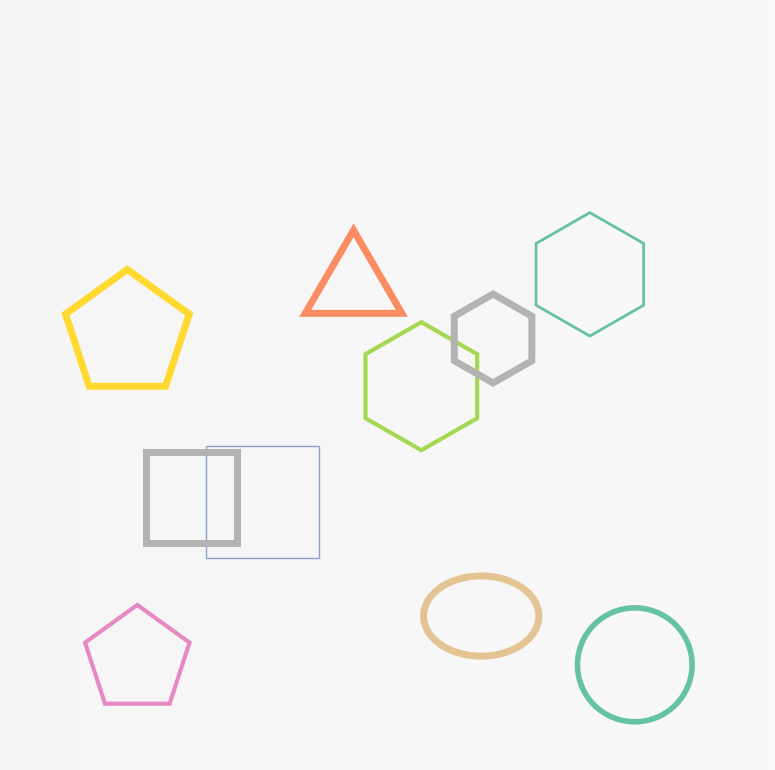[{"shape": "hexagon", "thickness": 1, "radius": 0.4, "center": [0.761, 0.644]}, {"shape": "circle", "thickness": 2, "radius": 0.37, "center": [0.819, 0.137]}, {"shape": "triangle", "thickness": 2.5, "radius": 0.36, "center": [0.456, 0.629]}, {"shape": "square", "thickness": 0.5, "radius": 0.36, "center": [0.339, 0.348]}, {"shape": "pentagon", "thickness": 1.5, "radius": 0.35, "center": [0.177, 0.143]}, {"shape": "hexagon", "thickness": 1.5, "radius": 0.42, "center": [0.544, 0.498]}, {"shape": "pentagon", "thickness": 2.5, "radius": 0.42, "center": [0.164, 0.566]}, {"shape": "oval", "thickness": 2.5, "radius": 0.37, "center": [0.621, 0.2]}, {"shape": "hexagon", "thickness": 2.5, "radius": 0.29, "center": [0.636, 0.56]}, {"shape": "square", "thickness": 2.5, "radius": 0.29, "center": [0.247, 0.354]}]